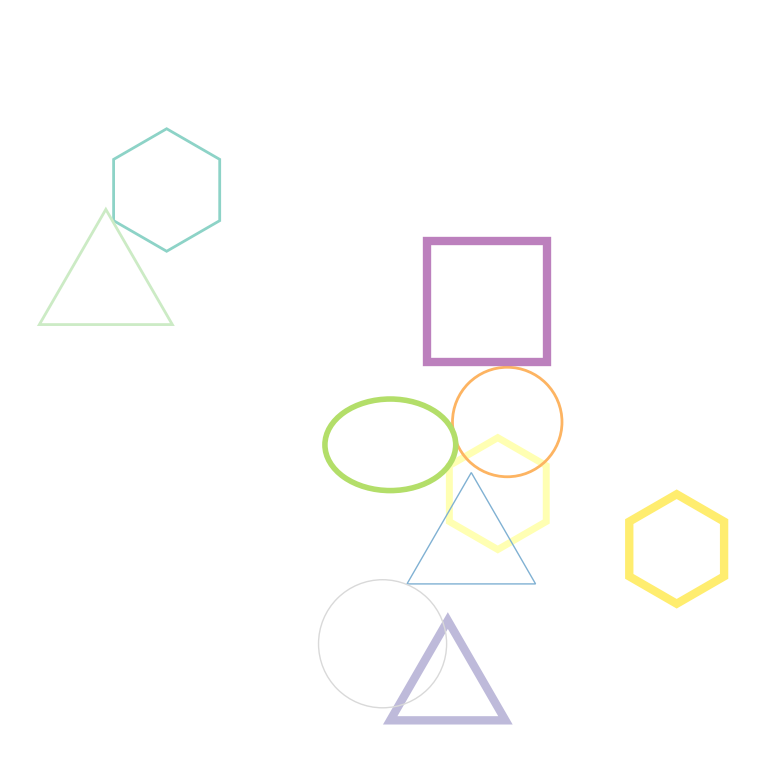[{"shape": "hexagon", "thickness": 1, "radius": 0.4, "center": [0.216, 0.753]}, {"shape": "hexagon", "thickness": 2.5, "radius": 0.36, "center": [0.646, 0.359]}, {"shape": "triangle", "thickness": 3, "radius": 0.43, "center": [0.582, 0.108]}, {"shape": "triangle", "thickness": 0.5, "radius": 0.48, "center": [0.612, 0.29]}, {"shape": "circle", "thickness": 1, "radius": 0.36, "center": [0.659, 0.452]}, {"shape": "oval", "thickness": 2, "radius": 0.42, "center": [0.507, 0.422]}, {"shape": "circle", "thickness": 0.5, "radius": 0.42, "center": [0.497, 0.164]}, {"shape": "square", "thickness": 3, "radius": 0.39, "center": [0.632, 0.608]}, {"shape": "triangle", "thickness": 1, "radius": 0.5, "center": [0.137, 0.628]}, {"shape": "hexagon", "thickness": 3, "radius": 0.36, "center": [0.879, 0.287]}]